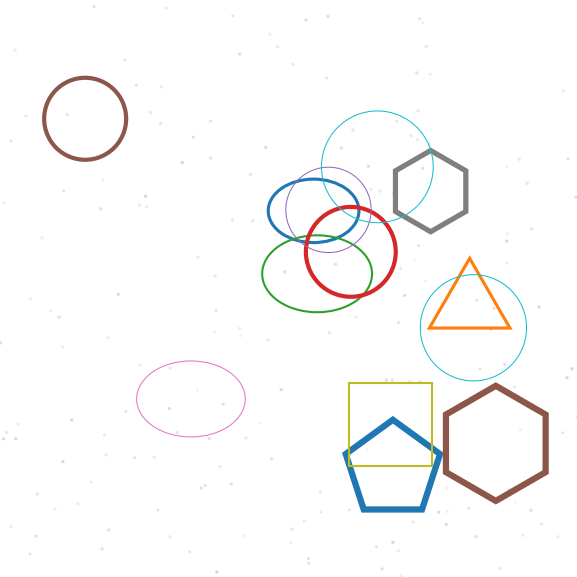[{"shape": "oval", "thickness": 1.5, "radius": 0.39, "center": [0.543, 0.634]}, {"shape": "pentagon", "thickness": 3, "radius": 0.43, "center": [0.68, 0.186]}, {"shape": "triangle", "thickness": 1.5, "radius": 0.4, "center": [0.813, 0.471]}, {"shape": "oval", "thickness": 1, "radius": 0.48, "center": [0.549, 0.525]}, {"shape": "circle", "thickness": 2, "radius": 0.39, "center": [0.607, 0.563]}, {"shape": "circle", "thickness": 0.5, "radius": 0.37, "center": [0.569, 0.636]}, {"shape": "circle", "thickness": 2, "radius": 0.35, "center": [0.147, 0.793]}, {"shape": "hexagon", "thickness": 3, "radius": 0.5, "center": [0.859, 0.231]}, {"shape": "oval", "thickness": 0.5, "radius": 0.47, "center": [0.331, 0.308]}, {"shape": "hexagon", "thickness": 2.5, "radius": 0.35, "center": [0.746, 0.668]}, {"shape": "square", "thickness": 1, "radius": 0.36, "center": [0.676, 0.264]}, {"shape": "circle", "thickness": 0.5, "radius": 0.48, "center": [0.653, 0.71]}, {"shape": "circle", "thickness": 0.5, "radius": 0.46, "center": [0.82, 0.432]}]